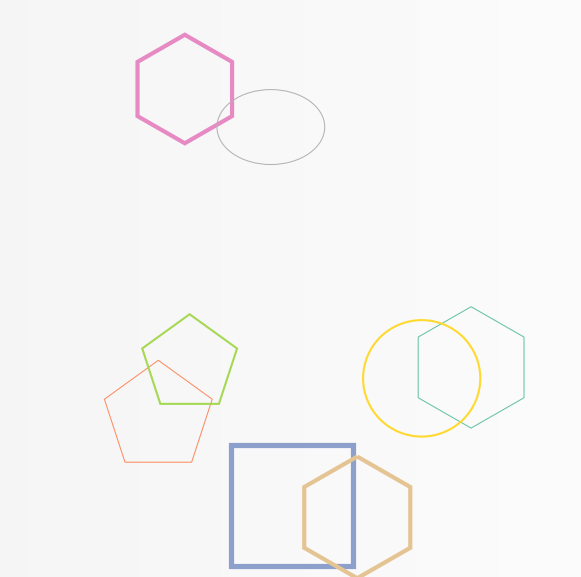[{"shape": "hexagon", "thickness": 0.5, "radius": 0.53, "center": [0.81, 0.363]}, {"shape": "pentagon", "thickness": 0.5, "radius": 0.49, "center": [0.272, 0.278]}, {"shape": "square", "thickness": 2.5, "radius": 0.52, "center": [0.503, 0.124]}, {"shape": "hexagon", "thickness": 2, "radius": 0.47, "center": [0.318, 0.845]}, {"shape": "pentagon", "thickness": 1, "radius": 0.43, "center": [0.326, 0.369]}, {"shape": "circle", "thickness": 1, "radius": 0.5, "center": [0.725, 0.344]}, {"shape": "hexagon", "thickness": 2, "radius": 0.53, "center": [0.615, 0.103]}, {"shape": "oval", "thickness": 0.5, "radius": 0.46, "center": [0.466, 0.779]}]